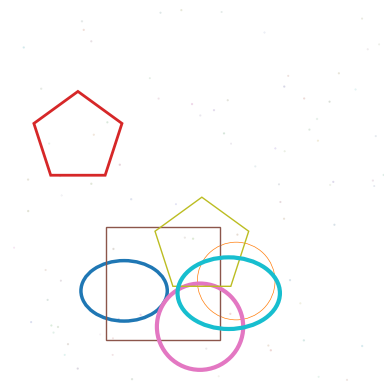[{"shape": "oval", "thickness": 2.5, "radius": 0.56, "center": [0.322, 0.245]}, {"shape": "circle", "thickness": 0.5, "radius": 0.5, "center": [0.613, 0.27]}, {"shape": "pentagon", "thickness": 2, "radius": 0.6, "center": [0.202, 0.642]}, {"shape": "square", "thickness": 1, "radius": 0.73, "center": [0.423, 0.264]}, {"shape": "circle", "thickness": 3, "radius": 0.56, "center": [0.52, 0.151]}, {"shape": "pentagon", "thickness": 1, "radius": 0.64, "center": [0.524, 0.36]}, {"shape": "oval", "thickness": 3, "radius": 0.66, "center": [0.594, 0.239]}]